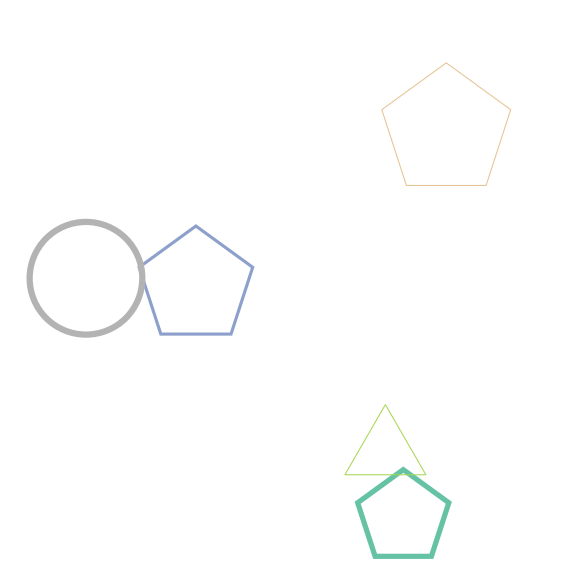[{"shape": "pentagon", "thickness": 2.5, "radius": 0.41, "center": [0.698, 0.103]}, {"shape": "pentagon", "thickness": 1.5, "radius": 0.52, "center": [0.339, 0.504]}, {"shape": "triangle", "thickness": 0.5, "radius": 0.41, "center": [0.667, 0.218]}, {"shape": "pentagon", "thickness": 0.5, "radius": 0.59, "center": [0.773, 0.773]}, {"shape": "circle", "thickness": 3, "radius": 0.49, "center": [0.149, 0.517]}]